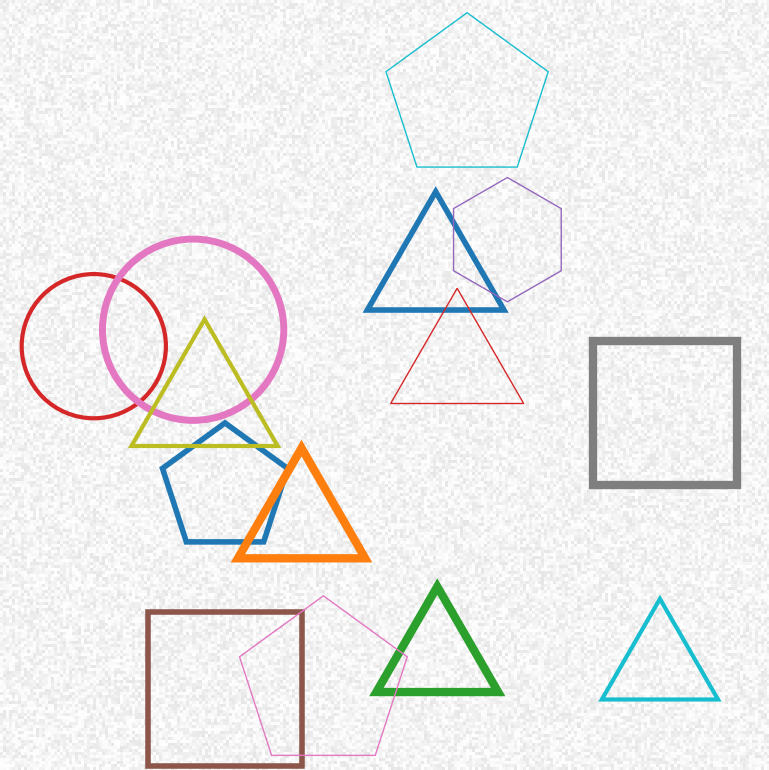[{"shape": "pentagon", "thickness": 2, "radius": 0.43, "center": [0.292, 0.365]}, {"shape": "triangle", "thickness": 2, "radius": 0.51, "center": [0.566, 0.649]}, {"shape": "triangle", "thickness": 3, "radius": 0.48, "center": [0.392, 0.323]}, {"shape": "triangle", "thickness": 3, "radius": 0.46, "center": [0.568, 0.147]}, {"shape": "circle", "thickness": 1.5, "radius": 0.47, "center": [0.122, 0.55]}, {"shape": "triangle", "thickness": 0.5, "radius": 0.5, "center": [0.594, 0.526]}, {"shape": "hexagon", "thickness": 0.5, "radius": 0.4, "center": [0.659, 0.689]}, {"shape": "square", "thickness": 2, "radius": 0.5, "center": [0.292, 0.105]}, {"shape": "circle", "thickness": 2.5, "radius": 0.59, "center": [0.251, 0.572]}, {"shape": "pentagon", "thickness": 0.5, "radius": 0.57, "center": [0.42, 0.112]}, {"shape": "square", "thickness": 3, "radius": 0.47, "center": [0.864, 0.464]}, {"shape": "triangle", "thickness": 1.5, "radius": 0.55, "center": [0.266, 0.476]}, {"shape": "pentagon", "thickness": 0.5, "radius": 0.55, "center": [0.607, 0.873]}, {"shape": "triangle", "thickness": 1.5, "radius": 0.44, "center": [0.857, 0.135]}]